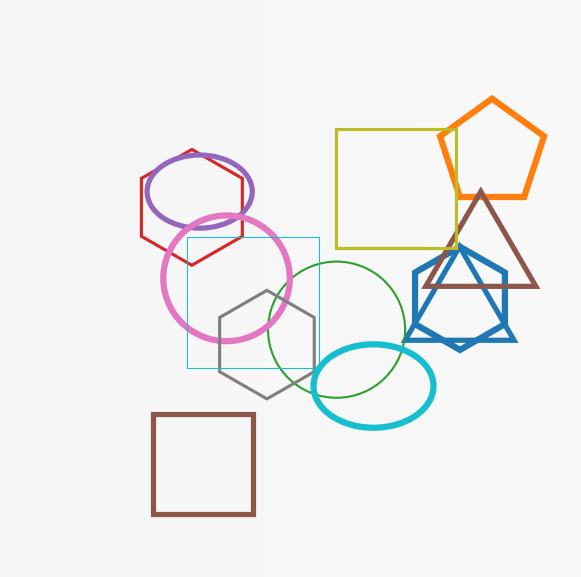[{"shape": "triangle", "thickness": 2.5, "radius": 0.54, "center": [0.791, 0.464]}, {"shape": "hexagon", "thickness": 3, "radius": 0.45, "center": [0.791, 0.483]}, {"shape": "pentagon", "thickness": 3, "radius": 0.47, "center": [0.847, 0.734]}, {"shape": "circle", "thickness": 1, "radius": 0.59, "center": [0.579, 0.428]}, {"shape": "hexagon", "thickness": 1.5, "radius": 0.5, "center": [0.33, 0.64]}, {"shape": "oval", "thickness": 2.5, "radius": 0.45, "center": [0.344, 0.667]}, {"shape": "triangle", "thickness": 2.5, "radius": 0.55, "center": [0.827, 0.558]}, {"shape": "square", "thickness": 2.5, "radius": 0.43, "center": [0.35, 0.195]}, {"shape": "circle", "thickness": 3, "radius": 0.54, "center": [0.39, 0.517]}, {"shape": "hexagon", "thickness": 1.5, "radius": 0.47, "center": [0.459, 0.402]}, {"shape": "square", "thickness": 1.5, "radius": 0.51, "center": [0.681, 0.673]}, {"shape": "oval", "thickness": 3, "radius": 0.52, "center": [0.643, 0.331]}, {"shape": "square", "thickness": 0.5, "radius": 0.57, "center": [0.435, 0.475]}]